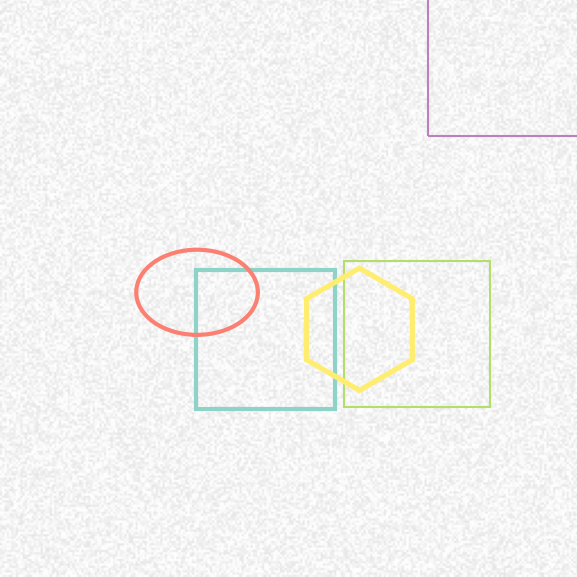[{"shape": "square", "thickness": 2, "radius": 0.6, "center": [0.46, 0.412]}, {"shape": "oval", "thickness": 2, "radius": 0.53, "center": [0.341, 0.493]}, {"shape": "square", "thickness": 1, "radius": 0.63, "center": [0.723, 0.421]}, {"shape": "square", "thickness": 1, "radius": 0.67, "center": [0.874, 0.898]}, {"shape": "hexagon", "thickness": 2.5, "radius": 0.53, "center": [0.622, 0.429]}]